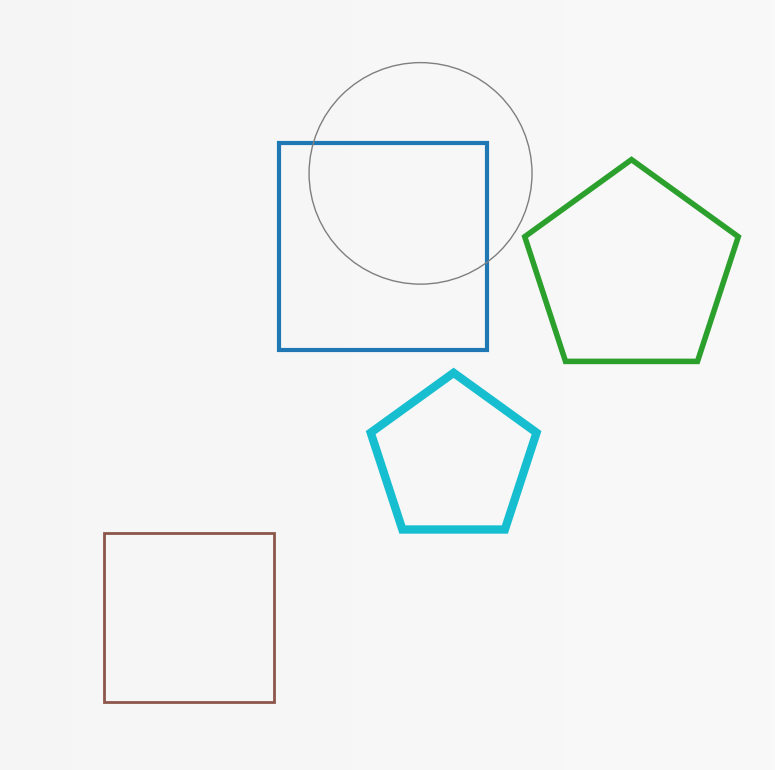[{"shape": "square", "thickness": 1.5, "radius": 0.67, "center": [0.495, 0.68]}, {"shape": "pentagon", "thickness": 2, "radius": 0.72, "center": [0.815, 0.648]}, {"shape": "square", "thickness": 1, "radius": 0.55, "center": [0.244, 0.198]}, {"shape": "circle", "thickness": 0.5, "radius": 0.72, "center": [0.543, 0.775]}, {"shape": "pentagon", "thickness": 3, "radius": 0.56, "center": [0.585, 0.403]}]